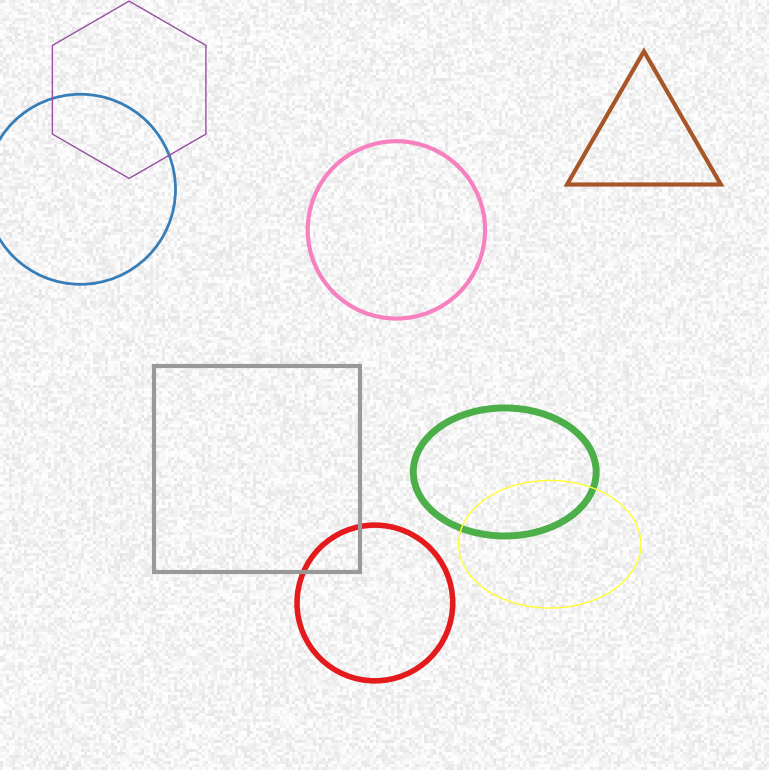[{"shape": "circle", "thickness": 2, "radius": 0.51, "center": [0.487, 0.217]}, {"shape": "circle", "thickness": 1, "radius": 0.62, "center": [0.105, 0.754]}, {"shape": "oval", "thickness": 2.5, "radius": 0.59, "center": [0.655, 0.387]}, {"shape": "hexagon", "thickness": 0.5, "radius": 0.58, "center": [0.168, 0.883]}, {"shape": "oval", "thickness": 0.5, "radius": 0.59, "center": [0.714, 0.293]}, {"shape": "triangle", "thickness": 1.5, "radius": 0.58, "center": [0.836, 0.818]}, {"shape": "circle", "thickness": 1.5, "radius": 0.58, "center": [0.515, 0.701]}, {"shape": "square", "thickness": 1.5, "radius": 0.67, "center": [0.334, 0.391]}]